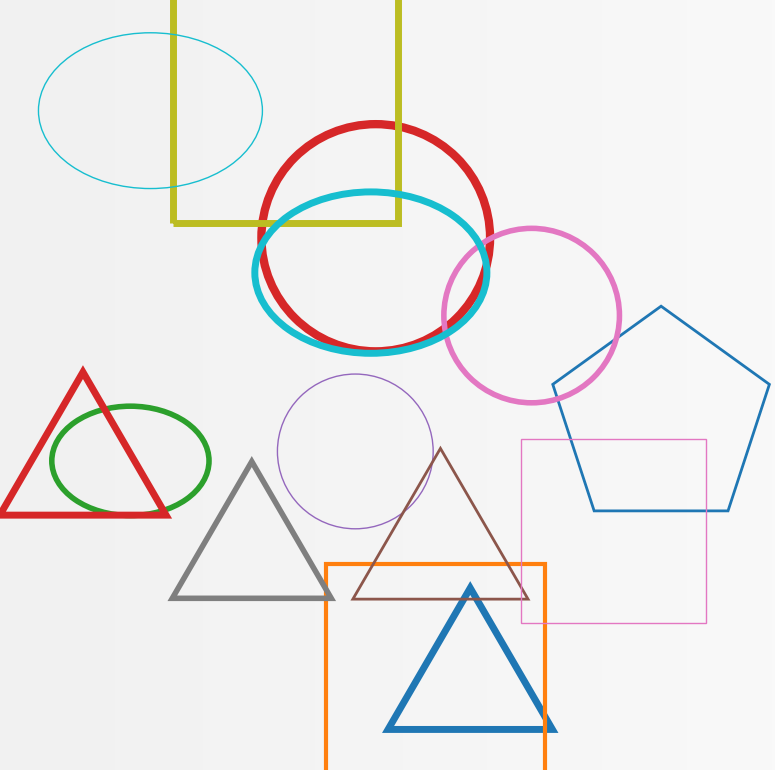[{"shape": "pentagon", "thickness": 1, "radius": 0.73, "center": [0.853, 0.455]}, {"shape": "triangle", "thickness": 2.5, "radius": 0.61, "center": [0.607, 0.114]}, {"shape": "square", "thickness": 1.5, "radius": 0.71, "center": [0.562, 0.127]}, {"shape": "oval", "thickness": 2, "radius": 0.51, "center": [0.168, 0.401]}, {"shape": "circle", "thickness": 3, "radius": 0.74, "center": [0.485, 0.691]}, {"shape": "triangle", "thickness": 2.5, "radius": 0.62, "center": [0.107, 0.393]}, {"shape": "circle", "thickness": 0.5, "radius": 0.5, "center": [0.458, 0.414]}, {"shape": "triangle", "thickness": 1, "radius": 0.65, "center": [0.568, 0.287]}, {"shape": "square", "thickness": 0.5, "radius": 0.6, "center": [0.791, 0.31]}, {"shape": "circle", "thickness": 2, "radius": 0.57, "center": [0.686, 0.59]}, {"shape": "triangle", "thickness": 2, "radius": 0.59, "center": [0.325, 0.282]}, {"shape": "square", "thickness": 2.5, "radius": 0.73, "center": [0.368, 0.856]}, {"shape": "oval", "thickness": 0.5, "radius": 0.72, "center": [0.194, 0.856]}, {"shape": "oval", "thickness": 2.5, "radius": 0.75, "center": [0.479, 0.646]}]